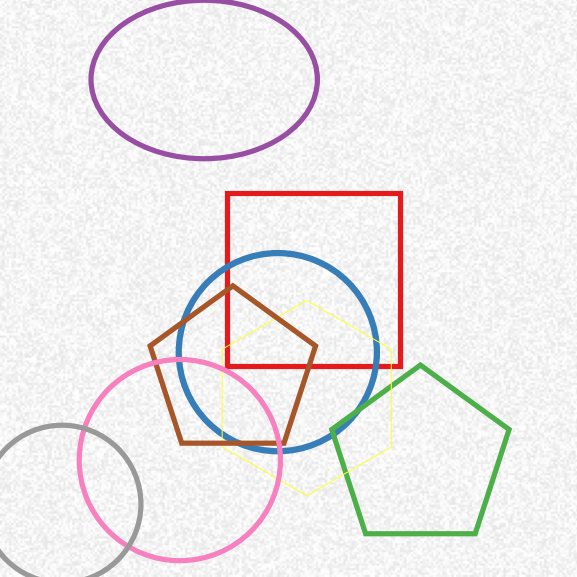[{"shape": "square", "thickness": 2.5, "radius": 0.75, "center": [0.543, 0.515]}, {"shape": "circle", "thickness": 3, "radius": 0.86, "center": [0.481, 0.389]}, {"shape": "pentagon", "thickness": 2.5, "radius": 0.81, "center": [0.728, 0.206]}, {"shape": "oval", "thickness": 2.5, "radius": 0.98, "center": [0.354, 0.861]}, {"shape": "hexagon", "thickness": 0.5, "radius": 0.85, "center": [0.531, 0.31]}, {"shape": "pentagon", "thickness": 2.5, "radius": 0.75, "center": [0.403, 0.354]}, {"shape": "circle", "thickness": 2.5, "radius": 0.87, "center": [0.311, 0.202]}, {"shape": "circle", "thickness": 2.5, "radius": 0.68, "center": [0.107, 0.126]}]